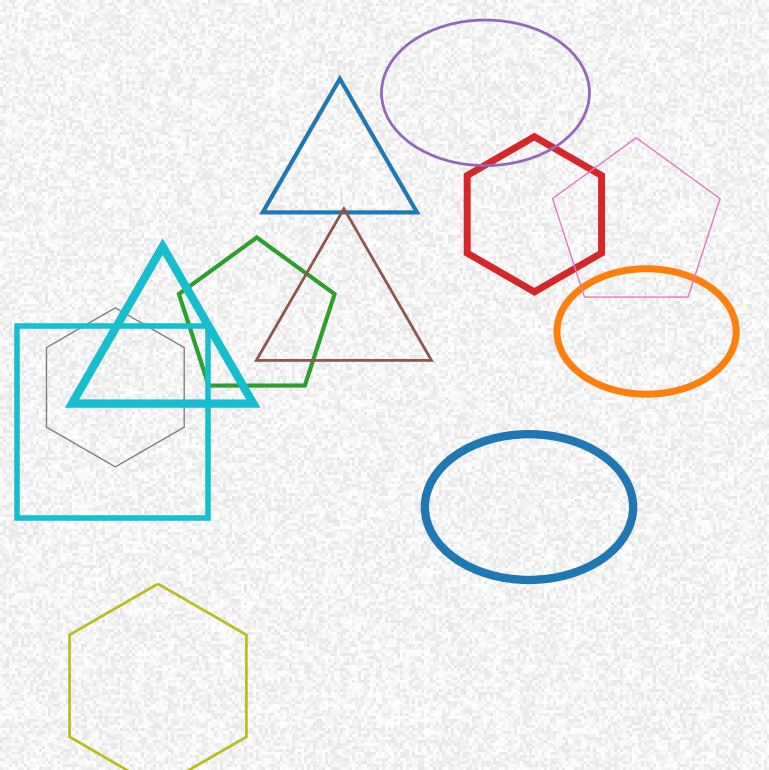[{"shape": "oval", "thickness": 3, "radius": 0.68, "center": [0.687, 0.341]}, {"shape": "triangle", "thickness": 1.5, "radius": 0.58, "center": [0.441, 0.782]}, {"shape": "oval", "thickness": 2.5, "radius": 0.58, "center": [0.84, 0.57]}, {"shape": "pentagon", "thickness": 1.5, "radius": 0.53, "center": [0.333, 0.585]}, {"shape": "hexagon", "thickness": 2.5, "radius": 0.5, "center": [0.694, 0.722]}, {"shape": "oval", "thickness": 1, "radius": 0.68, "center": [0.63, 0.879]}, {"shape": "triangle", "thickness": 1, "radius": 0.66, "center": [0.447, 0.598]}, {"shape": "pentagon", "thickness": 0.5, "radius": 0.57, "center": [0.826, 0.707]}, {"shape": "hexagon", "thickness": 0.5, "radius": 0.52, "center": [0.15, 0.497]}, {"shape": "hexagon", "thickness": 1, "radius": 0.66, "center": [0.205, 0.109]}, {"shape": "triangle", "thickness": 3, "radius": 0.68, "center": [0.211, 0.544]}, {"shape": "square", "thickness": 2, "radius": 0.62, "center": [0.146, 0.452]}]